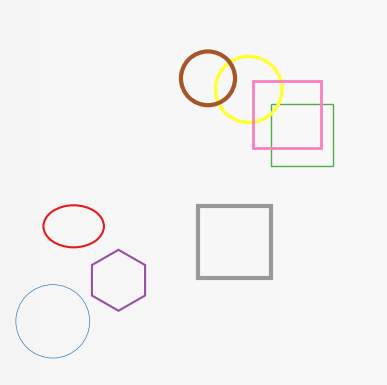[{"shape": "oval", "thickness": 1.5, "radius": 0.39, "center": [0.19, 0.412]}, {"shape": "circle", "thickness": 0.5, "radius": 0.48, "center": [0.136, 0.165]}, {"shape": "square", "thickness": 1, "radius": 0.4, "center": [0.78, 0.65]}, {"shape": "hexagon", "thickness": 1.5, "radius": 0.4, "center": [0.306, 0.272]}, {"shape": "circle", "thickness": 2.5, "radius": 0.43, "center": [0.642, 0.768]}, {"shape": "circle", "thickness": 3, "radius": 0.35, "center": [0.537, 0.797]}, {"shape": "square", "thickness": 2, "radius": 0.44, "center": [0.741, 0.702]}, {"shape": "square", "thickness": 3, "radius": 0.47, "center": [0.605, 0.371]}]